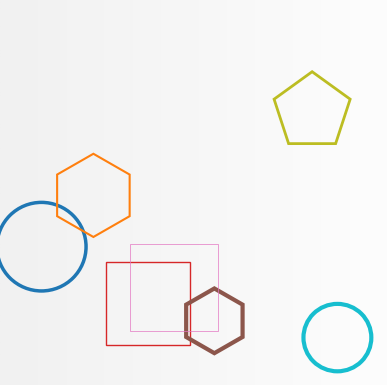[{"shape": "circle", "thickness": 2.5, "radius": 0.58, "center": [0.107, 0.359]}, {"shape": "hexagon", "thickness": 1.5, "radius": 0.54, "center": [0.241, 0.493]}, {"shape": "square", "thickness": 1, "radius": 0.54, "center": [0.383, 0.211]}, {"shape": "hexagon", "thickness": 3, "radius": 0.42, "center": [0.553, 0.167]}, {"shape": "square", "thickness": 0.5, "radius": 0.56, "center": [0.449, 0.253]}, {"shape": "pentagon", "thickness": 2, "radius": 0.52, "center": [0.805, 0.71]}, {"shape": "circle", "thickness": 3, "radius": 0.44, "center": [0.871, 0.123]}]